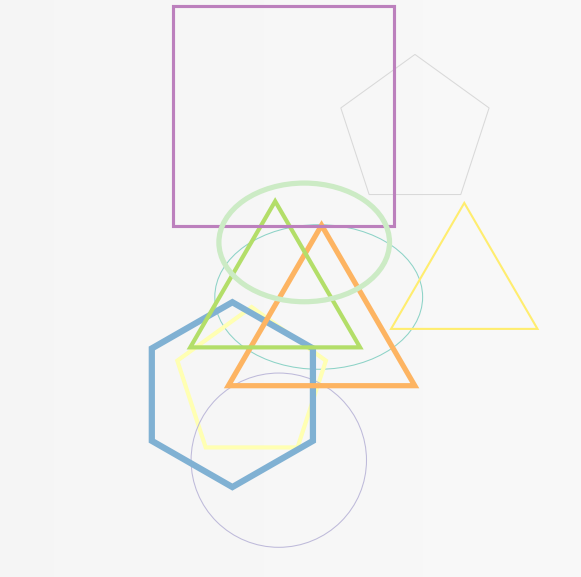[{"shape": "oval", "thickness": 0.5, "radius": 0.89, "center": [0.548, 0.485]}, {"shape": "pentagon", "thickness": 2, "radius": 0.67, "center": [0.433, 0.333]}, {"shape": "circle", "thickness": 0.5, "radius": 0.75, "center": [0.48, 0.202]}, {"shape": "hexagon", "thickness": 3, "radius": 0.8, "center": [0.4, 0.316]}, {"shape": "triangle", "thickness": 2.5, "radius": 0.93, "center": [0.553, 0.424]}, {"shape": "triangle", "thickness": 2, "radius": 0.84, "center": [0.473, 0.482]}, {"shape": "pentagon", "thickness": 0.5, "radius": 0.67, "center": [0.714, 0.771]}, {"shape": "square", "thickness": 1.5, "radius": 0.95, "center": [0.488, 0.798]}, {"shape": "oval", "thickness": 2.5, "radius": 0.73, "center": [0.523, 0.579]}, {"shape": "triangle", "thickness": 1, "radius": 0.73, "center": [0.799, 0.502]}]